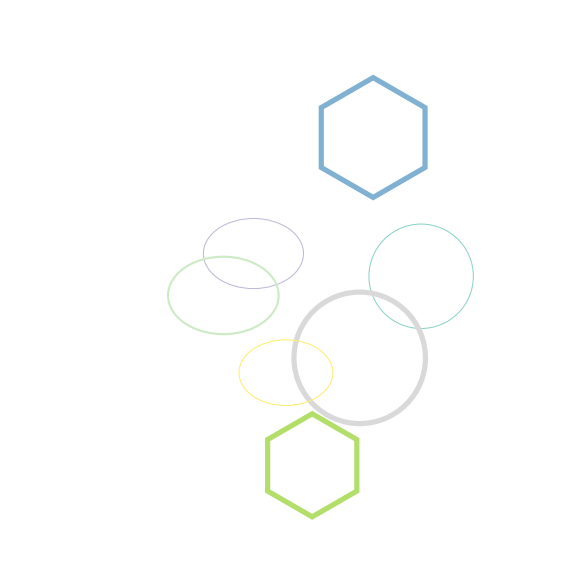[{"shape": "circle", "thickness": 0.5, "radius": 0.45, "center": [0.729, 0.521]}, {"shape": "oval", "thickness": 0.5, "radius": 0.43, "center": [0.439, 0.56]}, {"shape": "hexagon", "thickness": 2.5, "radius": 0.52, "center": [0.646, 0.761]}, {"shape": "hexagon", "thickness": 2.5, "radius": 0.45, "center": [0.541, 0.193]}, {"shape": "circle", "thickness": 2.5, "radius": 0.57, "center": [0.623, 0.379]}, {"shape": "oval", "thickness": 1, "radius": 0.48, "center": [0.387, 0.488]}, {"shape": "oval", "thickness": 0.5, "radius": 0.41, "center": [0.495, 0.354]}]